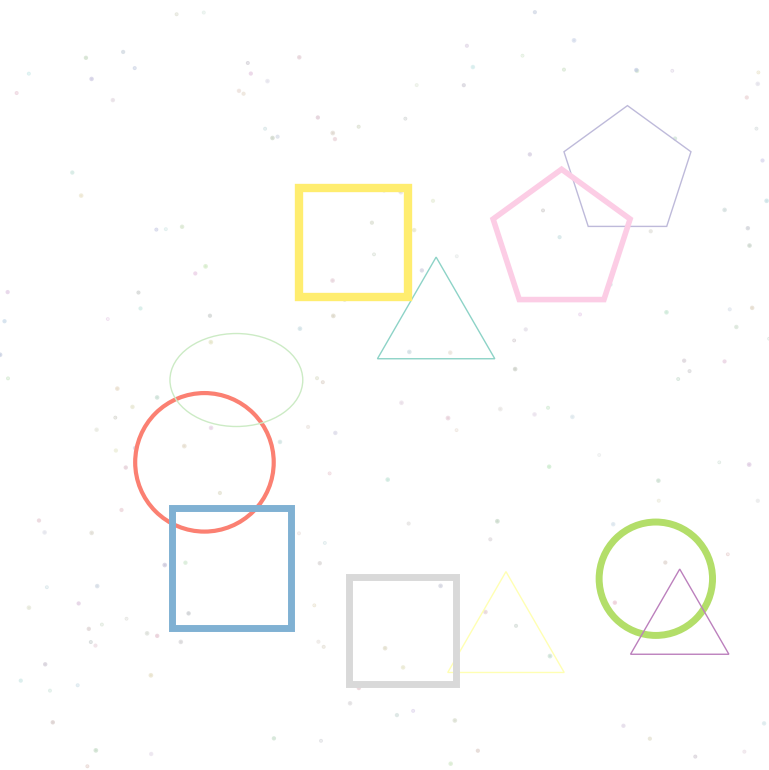[{"shape": "triangle", "thickness": 0.5, "radius": 0.44, "center": [0.566, 0.578]}, {"shape": "triangle", "thickness": 0.5, "radius": 0.44, "center": [0.657, 0.17]}, {"shape": "pentagon", "thickness": 0.5, "radius": 0.43, "center": [0.815, 0.776]}, {"shape": "circle", "thickness": 1.5, "radius": 0.45, "center": [0.266, 0.4]}, {"shape": "square", "thickness": 2.5, "radius": 0.39, "center": [0.301, 0.262]}, {"shape": "circle", "thickness": 2.5, "radius": 0.37, "center": [0.852, 0.248]}, {"shape": "pentagon", "thickness": 2, "radius": 0.47, "center": [0.729, 0.687]}, {"shape": "square", "thickness": 2.5, "radius": 0.35, "center": [0.523, 0.181]}, {"shape": "triangle", "thickness": 0.5, "radius": 0.37, "center": [0.883, 0.187]}, {"shape": "oval", "thickness": 0.5, "radius": 0.43, "center": [0.307, 0.506]}, {"shape": "square", "thickness": 3, "radius": 0.35, "center": [0.459, 0.685]}]